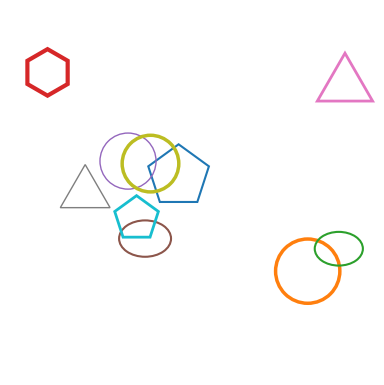[{"shape": "pentagon", "thickness": 1.5, "radius": 0.41, "center": [0.464, 0.542]}, {"shape": "circle", "thickness": 2.5, "radius": 0.42, "center": [0.799, 0.296]}, {"shape": "oval", "thickness": 1.5, "radius": 0.31, "center": [0.88, 0.354]}, {"shape": "hexagon", "thickness": 3, "radius": 0.3, "center": [0.123, 0.812]}, {"shape": "circle", "thickness": 1, "radius": 0.36, "center": [0.332, 0.582]}, {"shape": "oval", "thickness": 1.5, "radius": 0.34, "center": [0.377, 0.38]}, {"shape": "triangle", "thickness": 2, "radius": 0.41, "center": [0.896, 0.779]}, {"shape": "triangle", "thickness": 1, "radius": 0.37, "center": [0.221, 0.498]}, {"shape": "circle", "thickness": 2.5, "radius": 0.37, "center": [0.391, 0.575]}, {"shape": "pentagon", "thickness": 2, "radius": 0.3, "center": [0.355, 0.432]}]